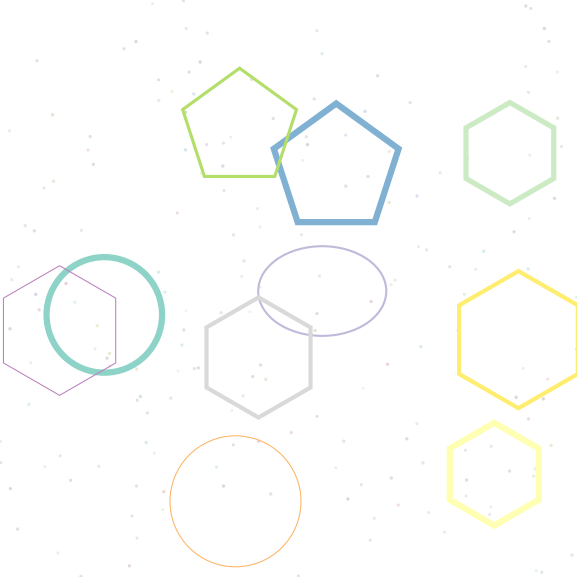[{"shape": "circle", "thickness": 3, "radius": 0.5, "center": [0.181, 0.454]}, {"shape": "hexagon", "thickness": 3, "radius": 0.44, "center": [0.856, 0.178]}, {"shape": "oval", "thickness": 1, "radius": 0.55, "center": [0.558, 0.495]}, {"shape": "pentagon", "thickness": 3, "radius": 0.57, "center": [0.582, 0.706]}, {"shape": "circle", "thickness": 0.5, "radius": 0.57, "center": [0.408, 0.131]}, {"shape": "pentagon", "thickness": 1.5, "radius": 0.52, "center": [0.415, 0.777]}, {"shape": "hexagon", "thickness": 2, "radius": 0.52, "center": [0.448, 0.38]}, {"shape": "hexagon", "thickness": 0.5, "radius": 0.56, "center": [0.103, 0.427]}, {"shape": "hexagon", "thickness": 2.5, "radius": 0.44, "center": [0.883, 0.734]}, {"shape": "hexagon", "thickness": 2, "radius": 0.59, "center": [0.898, 0.411]}]